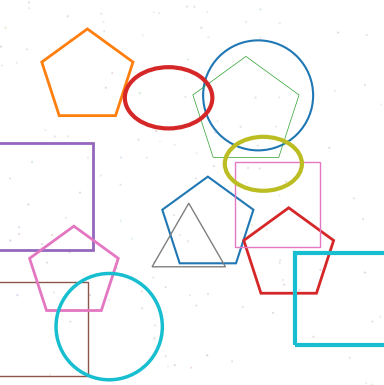[{"shape": "pentagon", "thickness": 1.5, "radius": 0.62, "center": [0.54, 0.417]}, {"shape": "circle", "thickness": 1.5, "radius": 0.71, "center": [0.67, 0.752]}, {"shape": "pentagon", "thickness": 2, "radius": 0.62, "center": [0.227, 0.8]}, {"shape": "pentagon", "thickness": 0.5, "radius": 0.72, "center": [0.639, 0.709]}, {"shape": "oval", "thickness": 3, "radius": 0.57, "center": [0.438, 0.746]}, {"shape": "pentagon", "thickness": 2, "radius": 0.61, "center": [0.75, 0.338]}, {"shape": "square", "thickness": 2, "radius": 0.69, "center": [0.102, 0.489]}, {"shape": "square", "thickness": 1, "radius": 0.61, "center": [0.106, 0.145]}, {"shape": "square", "thickness": 1, "radius": 0.55, "center": [0.721, 0.469]}, {"shape": "pentagon", "thickness": 2, "radius": 0.61, "center": [0.192, 0.291]}, {"shape": "triangle", "thickness": 1, "radius": 0.55, "center": [0.49, 0.362]}, {"shape": "oval", "thickness": 3, "radius": 0.5, "center": [0.684, 0.575]}, {"shape": "square", "thickness": 3, "radius": 0.6, "center": [0.885, 0.224]}, {"shape": "circle", "thickness": 2.5, "radius": 0.69, "center": [0.284, 0.152]}]